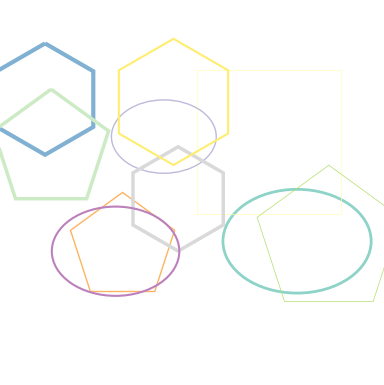[{"shape": "oval", "thickness": 2, "radius": 0.96, "center": [0.772, 0.373]}, {"shape": "square", "thickness": 0.5, "radius": 0.93, "center": [0.699, 0.632]}, {"shape": "oval", "thickness": 1, "radius": 0.68, "center": [0.426, 0.645]}, {"shape": "hexagon", "thickness": 3, "radius": 0.72, "center": [0.117, 0.743]}, {"shape": "pentagon", "thickness": 1, "radius": 0.71, "center": [0.318, 0.358]}, {"shape": "pentagon", "thickness": 0.5, "radius": 0.98, "center": [0.854, 0.375]}, {"shape": "hexagon", "thickness": 2.5, "radius": 0.68, "center": [0.463, 0.483]}, {"shape": "oval", "thickness": 1.5, "radius": 0.83, "center": [0.3, 0.347]}, {"shape": "pentagon", "thickness": 2.5, "radius": 0.79, "center": [0.133, 0.611]}, {"shape": "hexagon", "thickness": 1.5, "radius": 0.82, "center": [0.451, 0.735]}]